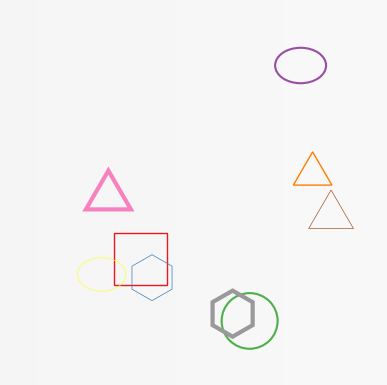[{"shape": "square", "thickness": 1, "radius": 0.34, "center": [0.362, 0.327]}, {"shape": "hexagon", "thickness": 0.5, "radius": 0.3, "center": [0.392, 0.279]}, {"shape": "circle", "thickness": 1.5, "radius": 0.36, "center": [0.644, 0.166]}, {"shape": "oval", "thickness": 1.5, "radius": 0.33, "center": [0.776, 0.83]}, {"shape": "triangle", "thickness": 1, "radius": 0.29, "center": [0.807, 0.548]}, {"shape": "oval", "thickness": 0.5, "radius": 0.31, "center": [0.262, 0.287]}, {"shape": "triangle", "thickness": 0.5, "radius": 0.33, "center": [0.854, 0.44]}, {"shape": "triangle", "thickness": 3, "radius": 0.34, "center": [0.28, 0.49]}, {"shape": "hexagon", "thickness": 3, "radius": 0.3, "center": [0.6, 0.185]}]